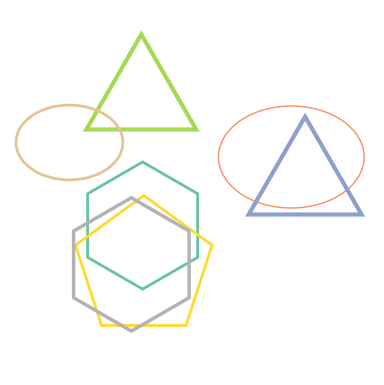[{"shape": "hexagon", "thickness": 2, "radius": 0.83, "center": [0.371, 0.414]}, {"shape": "oval", "thickness": 1, "radius": 0.95, "center": [0.757, 0.592]}, {"shape": "triangle", "thickness": 3, "radius": 0.85, "center": [0.793, 0.528]}, {"shape": "triangle", "thickness": 3, "radius": 0.82, "center": [0.367, 0.746]}, {"shape": "pentagon", "thickness": 2, "radius": 0.93, "center": [0.373, 0.306]}, {"shape": "oval", "thickness": 2, "radius": 0.69, "center": [0.18, 0.63]}, {"shape": "hexagon", "thickness": 2.5, "radius": 0.87, "center": [0.341, 0.313]}]